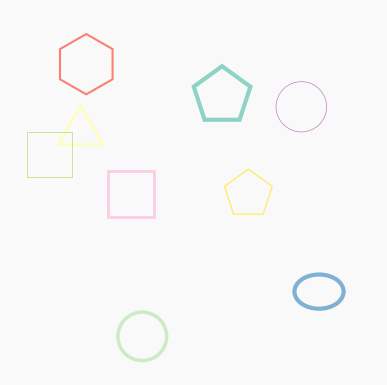[{"shape": "pentagon", "thickness": 3, "radius": 0.38, "center": [0.573, 0.751]}, {"shape": "triangle", "thickness": 1.5, "radius": 0.33, "center": [0.208, 0.658]}, {"shape": "hexagon", "thickness": 1.5, "radius": 0.39, "center": [0.223, 0.833]}, {"shape": "oval", "thickness": 3, "radius": 0.32, "center": [0.823, 0.243]}, {"shape": "square", "thickness": 0.5, "radius": 0.29, "center": [0.129, 0.599]}, {"shape": "square", "thickness": 2, "radius": 0.3, "center": [0.338, 0.496]}, {"shape": "circle", "thickness": 0.5, "radius": 0.33, "center": [0.778, 0.723]}, {"shape": "circle", "thickness": 2.5, "radius": 0.31, "center": [0.367, 0.126]}, {"shape": "pentagon", "thickness": 1, "radius": 0.32, "center": [0.641, 0.496]}]